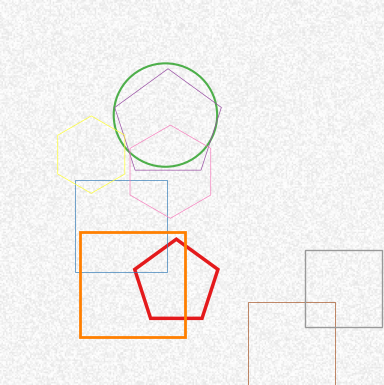[{"shape": "pentagon", "thickness": 2.5, "radius": 0.57, "center": [0.458, 0.265]}, {"shape": "square", "thickness": 0.5, "radius": 0.6, "center": [0.314, 0.412]}, {"shape": "circle", "thickness": 1.5, "radius": 0.67, "center": [0.43, 0.701]}, {"shape": "pentagon", "thickness": 0.5, "radius": 0.73, "center": [0.436, 0.676]}, {"shape": "square", "thickness": 2, "radius": 0.68, "center": [0.345, 0.261]}, {"shape": "hexagon", "thickness": 0.5, "radius": 0.5, "center": [0.237, 0.598]}, {"shape": "square", "thickness": 0.5, "radius": 0.56, "center": [0.757, 0.103]}, {"shape": "hexagon", "thickness": 0.5, "radius": 0.61, "center": [0.443, 0.554]}, {"shape": "square", "thickness": 1, "radius": 0.5, "center": [0.891, 0.252]}]